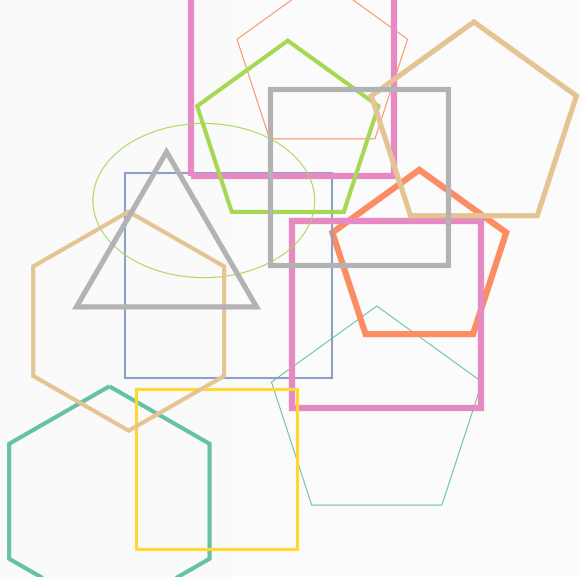[{"shape": "hexagon", "thickness": 2, "radius": 1.0, "center": [0.188, 0.131]}, {"shape": "pentagon", "thickness": 0.5, "radius": 0.95, "center": [0.648, 0.279]}, {"shape": "pentagon", "thickness": 3, "radius": 0.79, "center": [0.721, 0.548]}, {"shape": "pentagon", "thickness": 0.5, "radius": 0.77, "center": [0.554, 0.883]}, {"shape": "square", "thickness": 1, "radius": 0.89, "center": [0.394, 0.522]}, {"shape": "square", "thickness": 3, "radius": 0.81, "center": [0.665, 0.454]}, {"shape": "square", "thickness": 3, "radius": 0.87, "center": [0.504, 0.87]}, {"shape": "pentagon", "thickness": 2, "radius": 0.82, "center": [0.495, 0.765]}, {"shape": "oval", "thickness": 0.5, "radius": 0.95, "center": [0.351, 0.652]}, {"shape": "square", "thickness": 1.5, "radius": 0.69, "center": [0.372, 0.187]}, {"shape": "pentagon", "thickness": 2.5, "radius": 0.93, "center": [0.815, 0.776]}, {"shape": "hexagon", "thickness": 2, "radius": 0.95, "center": [0.221, 0.443]}, {"shape": "square", "thickness": 2.5, "radius": 0.76, "center": [0.618, 0.692]}, {"shape": "triangle", "thickness": 2.5, "radius": 0.89, "center": [0.287, 0.557]}]